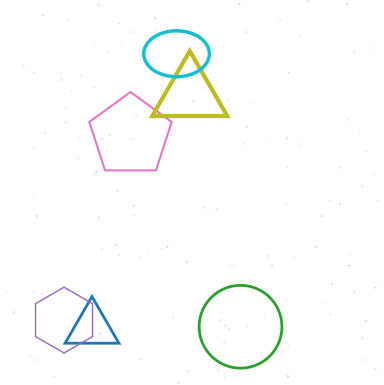[{"shape": "triangle", "thickness": 2, "radius": 0.4, "center": [0.239, 0.149]}, {"shape": "circle", "thickness": 2, "radius": 0.54, "center": [0.625, 0.151]}, {"shape": "hexagon", "thickness": 1, "radius": 0.43, "center": [0.166, 0.169]}, {"shape": "pentagon", "thickness": 1.5, "radius": 0.56, "center": [0.339, 0.648]}, {"shape": "triangle", "thickness": 3, "radius": 0.56, "center": [0.493, 0.755]}, {"shape": "oval", "thickness": 2.5, "radius": 0.43, "center": [0.459, 0.86]}]